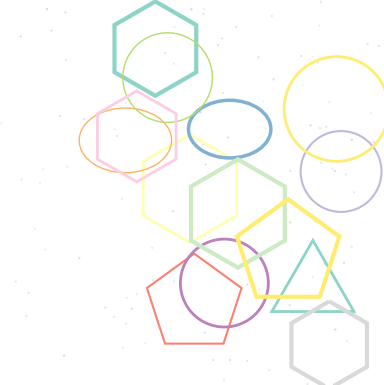[{"shape": "triangle", "thickness": 2, "radius": 0.62, "center": [0.813, 0.252]}, {"shape": "hexagon", "thickness": 3, "radius": 0.61, "center": [0.404, 0.874]}, {"shape": "hexagon", "thickness": 2, "radius": 0.7, "center": [0.493, 0.51]}, {"shape": "circle", "thickness": 1.5, "radius": 0.53, "center": [0.886, 0.555]}, {"shape": "pentagon", "thickness": 1.5, "radius": 0.65, "center": [0.505, 0.212]}, {"shape": "oval", "thickness": 2.5, "radius": 0.53, "center": [0.597, 0.665]}, {"shape": "oval", "thickness": 1, "radius": 0.6, "center": [0.326, 0.635]}, {"shape": "circle", "thickness": 1, "radius": 0.58, "center": [0.435, 0.798]}, {"shape": "hexagon", "thickness": 2, "radius": 0.59, "center": [0.355, 0.646]}, {"shape": "hexagon", "thickness": 3, "radius": 0.57, "center": [0.855, 0.104]}, {"shape": "circle", "thickness": 2, "radius": 0.57, "center": [0.583, 0.265]}, {"shape": "hexagon", "thickness": 3, "radius": 0.7, "center": [0.618, 0.445]}, {"shape": "circle", "thickness": 2, "radius": 0.68, "center": [0.874, 0.717]}, {"shape": "pentagon", "thickness": 3, "radius": 0.7, "center": [0.748, 0.342]}]